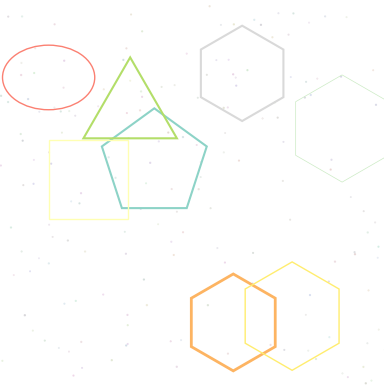[{"shape": "pentagon", "thickness": 1.5, "radius": 0.72, "center": [0.401, 0.575]}, {"shape": "square", "thickness": 1, "radius": 0.51, "center": [0.229, 0.534]}, {"shape": "oval", "thickness": 1, "radius": 0.6, "center": [0.126, 0.799]}, {"shape": "hexagon", "thickness": 2, "radius": 0.63, "center": [0.606, 0.163]}, {"shape": "triangle", "thickness": 1.5, "radius": 0.7, "center": [0.338, 0.711]}, {"shape": "hexagon", "thickness": 1.5, "radius": 0.62, "center": [0.629, 0.809]}, {"shape": "hexagon", "thickness": 0.5, "radius": 0.7, "center": [0.889, 0.666]}, {"shape": "hexagon", "thickness": 1, "radius": 0.7, "center": [0.759, 0.179]}]